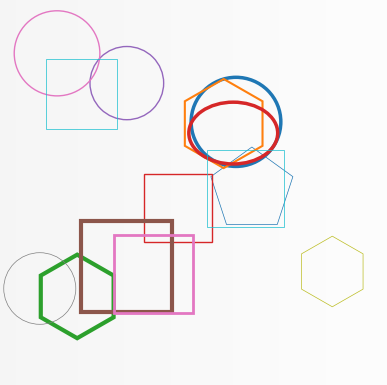[{"shape": "circle", "thickness": 2.5, "radius": 0.58, "center": [0.609, 0.683]}, {"shape": "pentagon", "thickness": 0.5, "radius": 0.56, "center": [0.65, 0.507]}, {"shape": "hexagon", "thickness": 1.5, "radius": 0.58, "center": [0.577, 0.679]}, {"shape": "hexagon", "thickness": 3, "radius": 0.54, "center": [0.199, 0.23]}, {"shape": "oval", "thickness": 2.5, "radius": 0.57, "center": [0.602, 0.654]}, {"shape": "square", "thickness": 1, "radius": 0.44, "center": [0.46, 0.46]}, {"shape": "circle", "thickness": 1, "radius": 0.48, "center": [0.327, 0.784]}, {"shape": "square", "thickness": 3, "radius": 0.59, "center": [0.327, 0.309]}, {"shape": "square", "thickness": 2, "radius": 0.51, "center": [0.396, 0.289]}, {"shape": "circle", "thickness": 1, "radius": 0.55, "center": [0.147, 0.861]}, {"shape": "circle", "thickness": 0.5, "radius": 0.46, "center": [0.103, 0.251]}, {"shape": "hexagon", "thickness": 0.5, "radius": 0.46, "center": [0.858, 0.295]}, {"shape": "square", "thickness": 0.5, "radius": 0.46, "center": [0.211, 0.755]}, {"shape": "square", "thickness": 0.5, "radius": 0.5, "center": [0.633, 0.51]}]